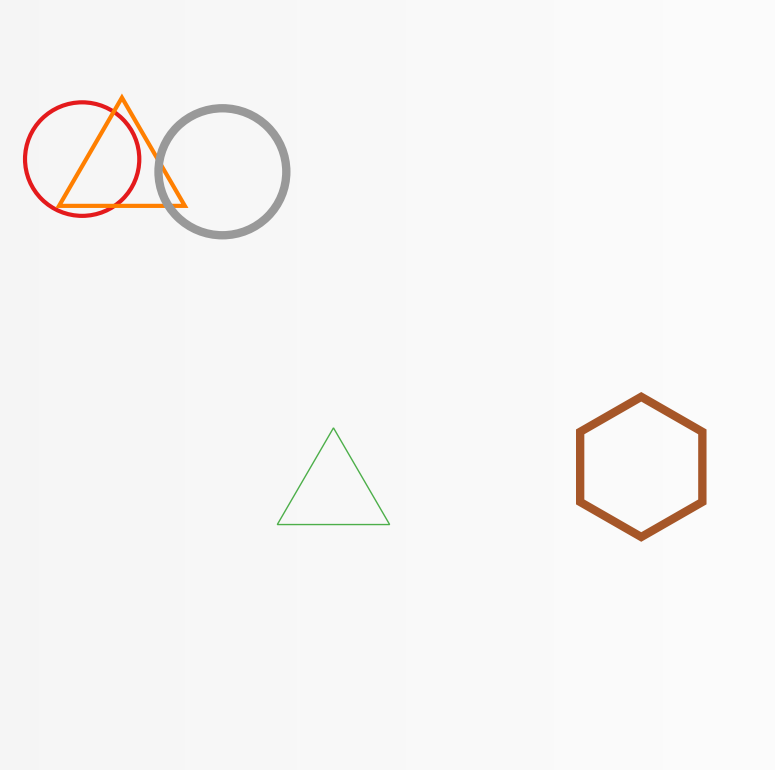[{"shape": "circle", "thickness": 1.5, "radius": 0.37, "center": [0.106, 0.793]}, {"shape": "triangle", "thickness": 0.5, "radius": 0.42, "center": [0.43, 0.361]}, {"shape": "triangle", "thickness": 1.5, "radius": 0.47, "center": [0.157, 0.779]}, {"shape": "hexagon", "thickness": 3, "radius": 0.46, "center": [0.827, 0.394]}, {"shape": "circle", "thickness": 3, "radius": 0.41, "center": [0.287, 0.777]}]